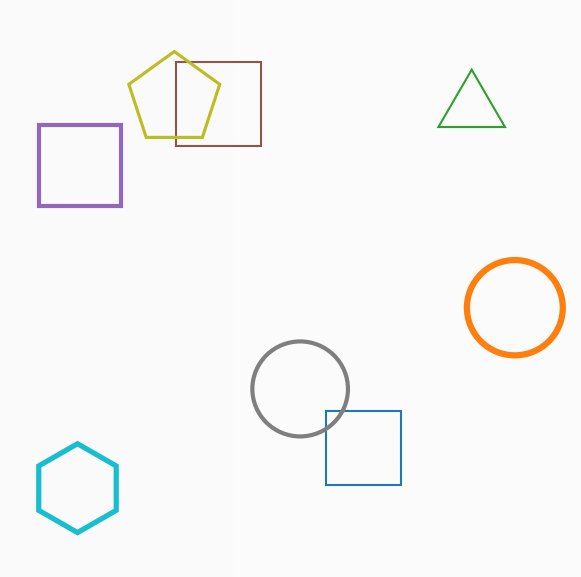[{"shape": "square", "thickness": 1, "radius": 0.32, "center": [0.625, 0.224]}, {"shape": "circle", "thickness": 3, "radius": 0.41, "center": [0.886, 0.466]}, {"shape": "triangle", "thickness": 1, "radius": 0.33, "center": [0.812, 0.812]}, {"shape": "square", "thickness": 2, "radius": 0.35, "center": [0.138, 0.713]}, {"shape": "square", "thickness": 1, "radius": 0.37, "center": [0.376, 0.819]}, {"shape": "circle", "thickness": 2, "radius": 0.41, "center": [0.516, 0.326]}, {"shape": "pentagon", "thickness": 1.5, "radius": 0.41, "center": [0.3, 0.828]}, {"shape": "hexagon", "thickness": 2.5, "radius": 0.38, "center": [0.133, 0.154]}]